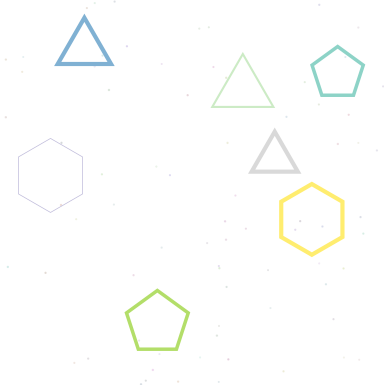[{"shape": "pentagon", "thickness": 2.5, "radius": 0.35, "center": [0.877, 0.809]}, {"shape": "hexagon", "thickness": 0.5, "radius": 0.48, "center": [0.131, 0.544]}, {"shape": "triangle", "thickness": 3, "radius": 0.4, "center": [0.219, 0.874]}, {"shape": "pentagon", "thickness": 2.5, "radius": 0.42, "center": [0.409, 0.161]}, {"shape": "triangle", "thickness": 3, "radius": 0.35, "center": [0.714, 0.589]}, {"shape": "triangle", "thickness": 1.5, "radius": 0.46, "center": [0.631, 0.768]}, {"shape": "hexagon", "thickness": 3, "radius": 0.46, "center": [0.81, 0.43]}]